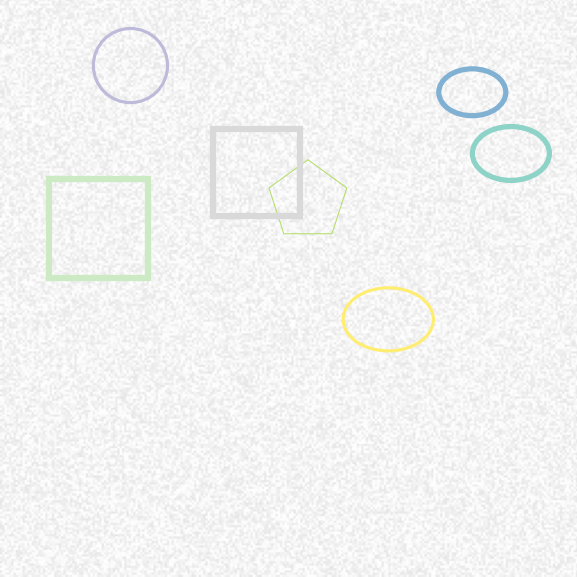[{"shape": "oval", "thickness": 2.5, "radius": 0.33, "center": [0.885, 0.733]}, {"shape": "circle", "thickness": 1.5, "radius": 0.32, "center": [0.226, 0.886]}, {"shape": "oval", "thickness": 2.5, "radius": 0.29, "center": [0.818, 0.839]}, {"shape": "pentagon", "thickness": 0.5, "radius": 0.35, "center": [0.533, 0.652]}, {"shape": "square", "thickness": 3, "radius": 0.38, "center": [0.444, 0.7]}, {"shape": "square", "thickness": 3, "radius": 0.43, "center": [0.171, 0.604]}, {"shape": "oval", "thickness": 1.5, "radius": 0.39, "center": [0.672, 0.446]}]